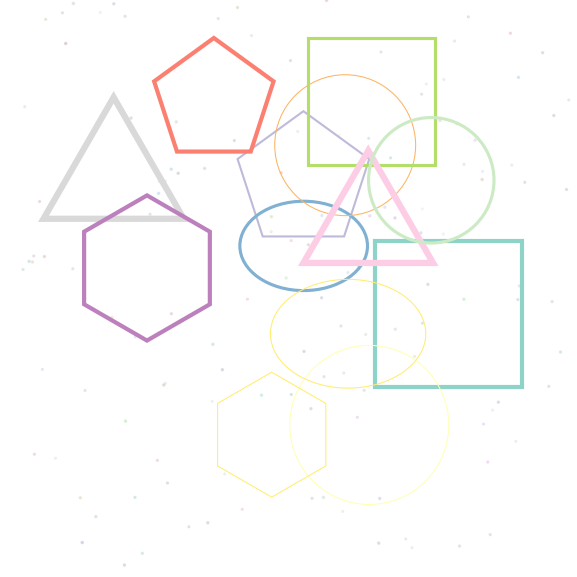[{"shape": "square", "thickness": 2, "radius": 0.63, "center": [0.776, 0.455]}, {"shape": "circle", "thickness": 0.5, "radius": 0.69, "center": [0.639, 0.263]}, {"shape": "pentagon", "thickness": 1, "radius": 0.6, "center": [0.525, 0.687]}, {"shape": "pentagon", "thickness": 2, "radius": 0.54, "center": [0.37, 0.825]}, {"shape": "oval", "thickness": 1.5, "radius": 0.55, "center": [0.526, 0.573]}, {"shape": "circle", "thickness": 0.5, "radius": 0.61, "center": [0.598, 0.748]}, {"shape": "square", "thickness": 1.5, "radius": 0.55, "center": [0.643, 0.823]}, {"shape": "triangle", "thickness": 3, "radius": 0.65, "center": [0.638, 0.609]}, {"shape": "triangle", "thickness": 3, "radius": 0.7, "center": [0.197, 0.69]}, {"shape": "hexagon", "thickness": 2, "radius": 0.63, "center": [0.255, 0.535]}, {"shape": "circle", "thickness": 1.5, "radius": 0.54, "center": [0.747, 0.687]}, {"shape": "oval", "thickness": 0.5, "radius": 0.67, "center": [0.603, 0.421]}, {"shape": "hexagon", "thickness": 0.5, "radius": 0.54, "center": [0.47, 0.246]}]